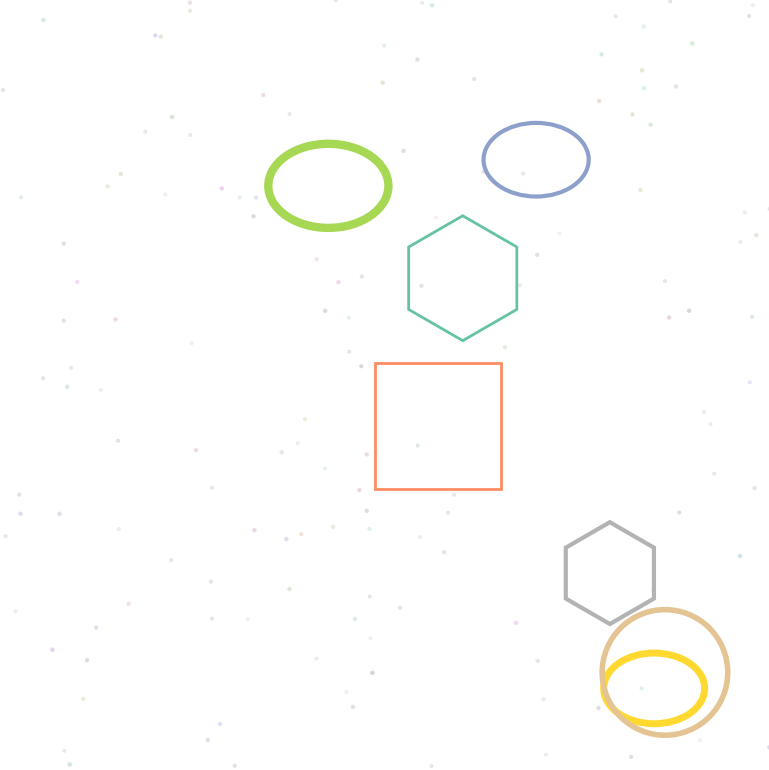[{"shape": "hexagon", "thickness": 1, "radius": 0.41, "center": [0.601, 0.639]}, {"shape": "square", "thickness": 1, "radius": 0.41, "center": [0.568, 0.447]}, {"shape": "oval", "thickness": 1.5, "radius": 0.34, "center": [0.696, 0.793]}, {"shape": "oval", "thickness": 3, "radius": 0.39, "center": [0.426, 0.759]}, {"shape": "oval", "thickness": 2.5, "radius": 0.33, "center": [0.85, 0.106]}, {"shape": "circle", "thickness": 2, "radius": 0.41, "center": [0.864, 0.127]}, {"shape": "hexagon", "thickness": 1.5, "radius": 0.33, "center": [0.792, 0.256]}]